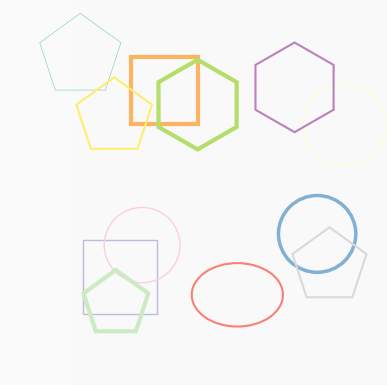[{"shape": "pentagon", "thickness": 0.5, "radius": 0.55, "center": [0.207, 0.855]}, {"shape": "circle", "thickness": 0.5, "radius": 0.53, "center": [0.889, 0.677]}, {"shape": "square", "thickness": 1, "radius": 0.48, "center": [0.31, 0.28]}, {"shape": "oval", "thickness": 1.5, "radius": 0.59, "center": [0.613, 0.234]}, {"shape": "circle", "thickness": 2.5, "radius": 0.5, "center": [0.818, 0.392]}, {"shape": "square", "thickness": 3, "radius": 0.43, "center": [0.425, 0.765]}, {"shape": "hexagon", "thickness": 3, "radius": 0.58, "center": [0.51, 0.728]}, {"shape": "circle", "thickness": 1, "radius": 0.49, "center": [0.367, 0.363]}, {"shape": "pentagon", "thickness": 1.5, "radius": 0.5, "center": [0.85, 0.309]}, {"shape": "hexagon", "thickness": 1.5, "radius": 0.58, "center": [0.76, 0.773]}, {"shape": "pentagon", "thickness": 3, "radius": 0.44, "center": [0.299, 0.211]}, {"shape": "pentagon", "thickness": 1.5, "radius": 0.51, "center": [0.295, 0.696]}]